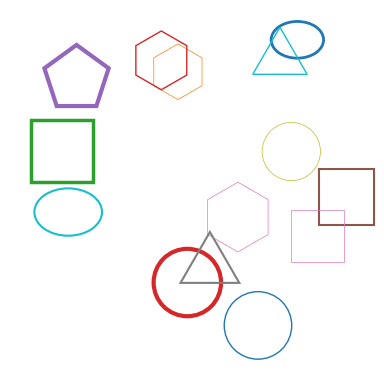[{"shape": "oval", "thickness": 2, "radius": 0.34, "center": [0.772, 0.897]}, {"shape": "circle", "thickness": 1, "radius": 0.44, "center": [0.67, 0.155]}, {"shape": "hexagon", "thickness": 0.5, "radius": 0.36, "center": [0.462, 0.814]}, {"shape": "square", "thickness": 2.5, "radius": 0.4, "center": [0.161, 0.608]}, {"shape": "hexagon", "thickness": 1, "radius": 0.38, "center": [0.419, 0.843]}, {"shape": "circle", "thickness": 3, "radius": 0.44, "center": [0.487, 0.266]}, {"shape": "pentagon", "thickness": 3, "radius": 0.44, "center": [0.199, 0.796]}, {"shape": "square", "thickness": 1.5, "radius": 0.36, "center": [0.899, 0.489]}, {"shape": "hexagon", "thickness": 0.5, "radius": 0.45, "center": [0.618, 0.436]}, {"shape": "square", "thickness": 0.5, "radius": 0.34, "center": [0.825, 0.387]}, {"shape": "triangle", "thickness": 1.5, "radius": 0.44, "center": [0.545, 0.309]}, {"shape": "circle", "thickness": 0.5, "radius": 0.38, "center": [0.757, 0.606]}, {"shape": "triangle", "thickness": 1, "radius": 0.41, "center": [0.727, 0.848]}, {"shape": "oval", "thickness": 1.5, "radius": 0.44, "center": [0.177, 0.449]}]